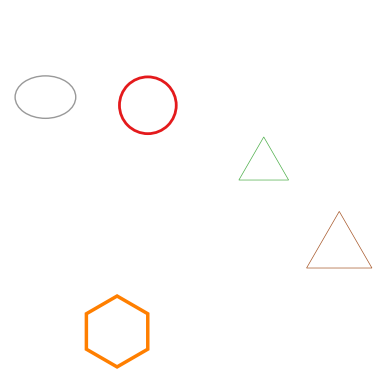[{"shape": "circle", "thickness": 2, "radius": 0.37, "center": [0.384, 0.727]}, {"shape": "triangle", "thickness": 0.5, "radius": 0.37, "center": [0.685, 0.57]}, {"shape": "hexagon", "thickness": 2.5, "radius": 0.46, "center": [0.304, 0.139]}, {"shape": "triangle", "thickness": 0.5, "radius": 0.49, "center": [0.881, 0.353]}, {"shape": "oval", "thickness": 1, "radius": 0.39, "center": [0.118, 0.748]}]